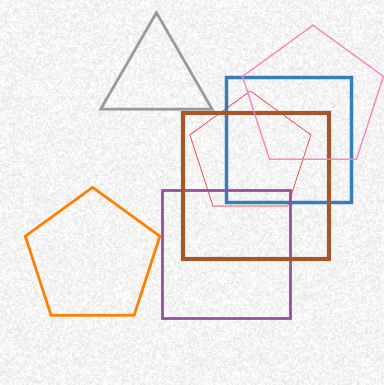[{"shape": "pentagon", "thickness": 0.5, "radius": 0.83, "center": [0.65, 0.599]}, {"shape": "square", "thickness": 2.5, "radius": 0.81, "center": [0.75, 0.638]}, {"shape": "square", "thickness": 2, "radius": 0.83, "center": [0.588, 0.341]}, {"shape": "pentagon", "thickness": 2, "radius": 0.92, "center": [0.241, 0.33]}, {"shape": "square", "thickness": 3, "radius": 0.95, "center": [0.664, 0.516]}, {"shape": "pentagon", "thickness": 1, "radius": 0.96, "center": [0.813, 0.742]}, {"shape": "triangle", "thickness": 2, "radius": 0.84, "center": [0.406, 0.8]}]